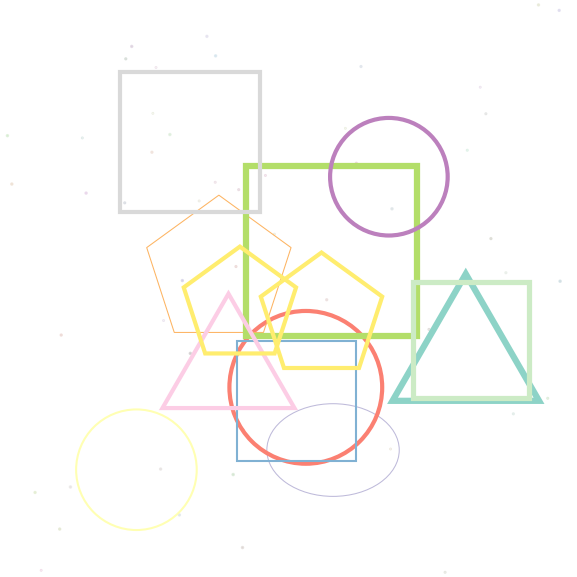[{"shape": "triangle", "thickness": 3, "radius": 0.73, "center": [0.807, 0.378]}, {"shape": "circle", "thickness": 1, "radius": 0.52, "center": [0.236, 0.186]}, {"shape": "oval", "thickness": 0.5, "radius": 0.57, "center": [0.577, 0.22]}, {"shape": "circle", "thickness": 2, "radius": 0.66, "center": [0.53, 0.328]}, {"shape": "square", "thickness": 1, "radius": 0.52, "center": [0.514, 0.305]}, {"shape": "pentagon", "thickness": 0.5, "radius": 0.66, "center": [0.379, 0.53]}, {"shape": "square", "thickness": 3, "radius": 0.74, "center": [0.574, 0.564]}, {"shape": "triangle", "thickness": 2, "radius": 0.66, "center": [0.396, 0.359]}, {"shape": "square", "thickness": 2, "radius": 0.6, "center": [0.329, 0.753]}, {"shape": "circle", "thickness": 2, "radius": 0.51, "center": [0.673, 0.693]}, {"shape": "square", "thickness": 2.5, "radius": 0.5, "center": [0.816, 0.41]}, {"shape": "pentagon", "thickness": 2, "radius": 0.51, "center": [0.415, 0.47]}, {"shape": "pentagon", "thickness": 2, "radius": 0.55, "center": [0.557, 0.451]}]